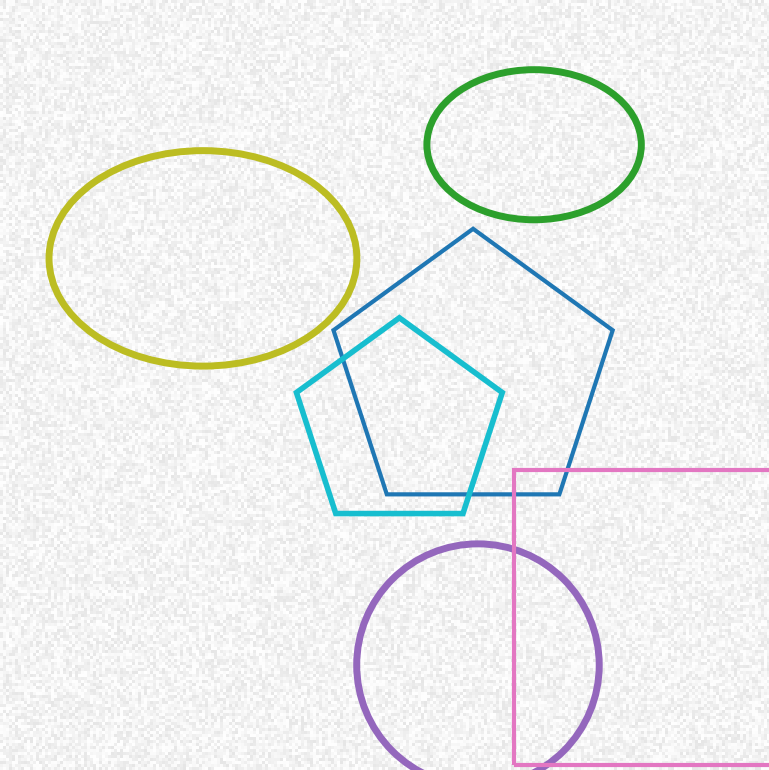[{"shape": "pentagon", "thickness": 1.5, "radius": 0.95, "center": [0.614, 0.512]}, {"shape": "oval", "thickness": 2.5, "radius": 0.7, "center": [0.694, 0.812]}, {"shape": "circle", "thickness": 2.5, "radius": 0.79, "center": [0.621, 0.136]}, {"shape": "square", "thickness": 1.5, "radius": 0.96, "center": [0.859, 0.198]}, {"shape": "oval", "thickness": 2.5, "radius": 1.0, "center": [0.264, 0.664]}, {"shape": "pentagon", "thickness": 2, "radius": 0.7, "center": [0.519, 0.447]}]